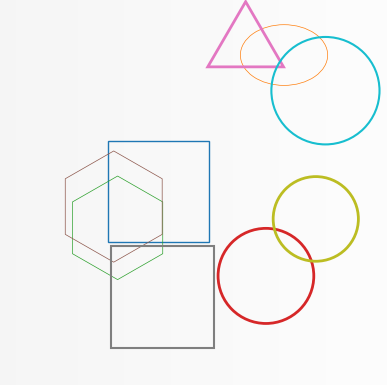[{"shape": "square", "thickness": 1, "radius": 0.65, "center": [0.408, 0.503]}, {"shape": "oval", "thickness": 0.5, "radius": 0.56, "center": [0.733, 0.857]}, {"shape": "hexagon", "thickness": 0.5, "radius": 0.67, "center": [0.304, 0.408]}, {"shape": "circle", "thickness": 2, "radius": 0.62, "center": [0.686, 0.283]}, {"shape": "hexagon", "thickness": 0.5, "radius": 0.72, "center": [0.293, 0.463]}, {"shape": "triangle", "thickness": 2, "radius": 0.56, "center": [0.634, 0.883]}, {"shape": "square", "thickness": 1.5, "radius": 0.67, "center": [0.419, 0.229]}, {"shape": "circle", "thickness": 2, "radius": 0.55, "center": [0.815, 0.431]}, {"shape": "circle", "thickness": 1.5, "radius": 0.7, "center": [0.84, 0.764]}]